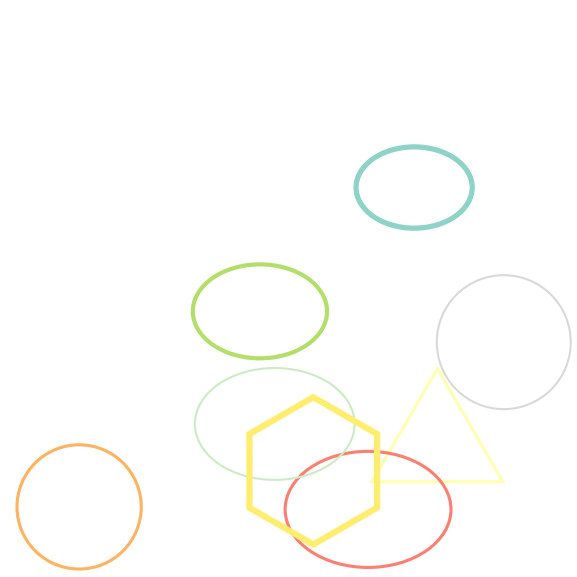[{"shape": "oval", "thickness": 2.5, "radius": 0.5, "center": [0.717, 0.674]}, {"shape": "triangle", "thickness": 1.5, "radius": 0.65, "center": [0.757, 0.23]}, {"shape": "oval", "thickness": 1.5, "radius": 0.72, "center": [0.637, 0.117]}, {"shape": "circle", "thickness": 1.5, "radius": 0.54, "center": [0.137, 0.121]}, {"shape": "oval", "thickness": 2, "radius": 0.58, "center": [0.45, 0.46]}, {"shape": "circle", "thickness": 1, "radius": 0.58, "center": [0.872, 0.407]}, {"shape": "oval", "thickness": 1, "radius": 0.69, "center": [0.476, 0.265]}, {"shape": "hexagon", "thickness": 3, "radius": 0.64, "center": [0.542, 0.184]}]